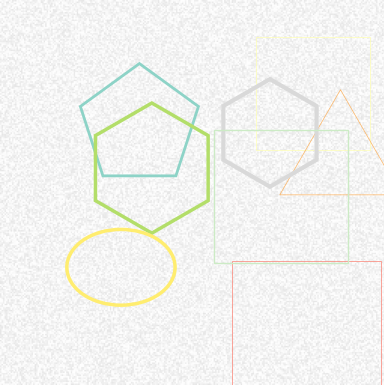[{"shape": "pentagon", "thickness": 2, "radius": 0.81, "center": [0.362, 0.674]}, {"shape": "square", "thickness": 0.5, "radius": 0.74, "center": [0.813, 0.757]}, {"shape": "square", "thickness": 0.5, "radius": 0.96, "center": [0.796, 0.128]}, {"shape": "triangle", "thickness": 0.5, "radius": 0.91, "center": [0.884, 0.585]}, {"shape": "hexagon", "thickness": 2.5, "radius": 0.84, "center": [0.394, 0.563]}, {"shape": "hexagon", "thickness": 3, "radius": 0.7, "center": [0.701, 0.655]}, {"shape": "square", "thickness": 1, "radius": 0.87, "center": [0.731, 0.489]}, {"shape": "oval", "thickness": 2.5, "radius": 0.7, "center": [0.314, 0.306]}]